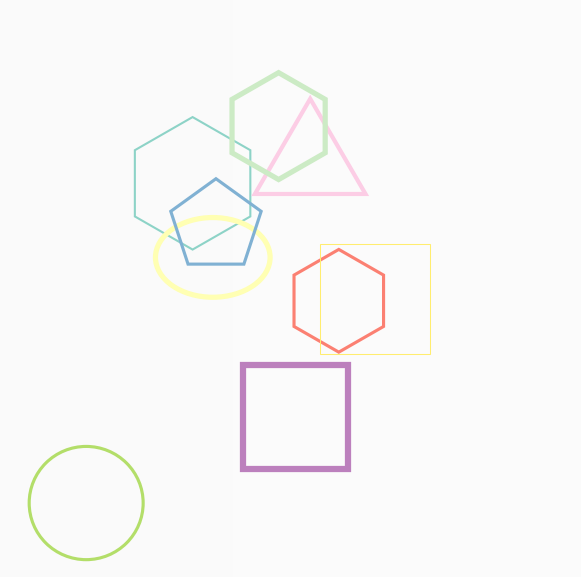[{"shape": "hexagon", "thickness": 1, "radius": 0.57, "center": [0.331, 0.682]}, {"shape": "oval", "thickness": 2.5, "radius": 0.49, "center": [0.366, 0.553]}, {"shape": "hexagon", "thickness": 1.5, "radius": 0.44, "center": [0.583, 0.478]}, {"shape": "pentagon", "thickness": 1.5, "radius": 0.41, "center": [0.372, 0.608]}, {"shape": "circle", "thickness": 1.5, "radius": 0.49, "center": [0.148, 0.128]}, {"shape": "triangle", "thickness": 2, "radius": 0.55, "center": [0.534, 0.718]}, {"shape": "square", "thickness": 3, "radius": 0.45, "center": [0.509, 0.276]}, {"shape": "hexagon", "thickness": 2.5, "radius": 0.46, "center": [0.479, 0.781]}, {"shape": "square", "thickness": 0.5, "radius": 0.48, "center": [0.645, 0.482]}]